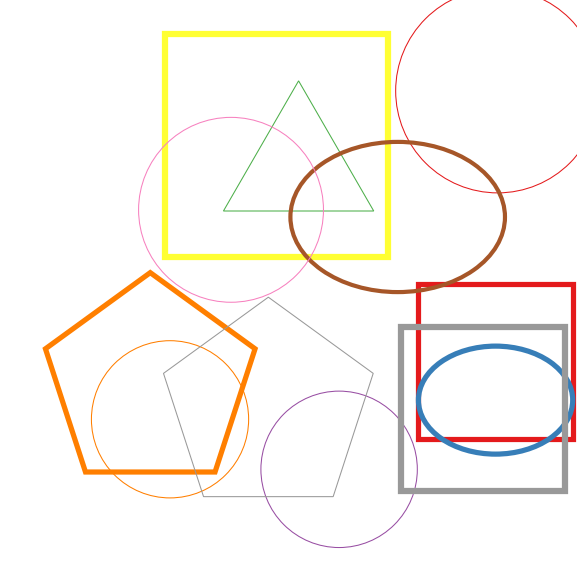[{"shape": "square", "thickness": 2.5, "radius": 0.67, "center": [0.857, 0.373]}, {"shape": "circle", "thickness": 0.5, "radius": 0.88, "center": [0.862, 0.842]}, {"shape": "oval", "thickness": 2.5, "radius": 0.67, "center": [0.858, 0.306]}, {"shape": "triangle", "thickness": 0.5, "radius": 0.75, "center": [0.517, 0.709]}, {"shape": "circle", "thickness": 0.5, "radius": 0.68, "center": [0.587, 0.186]}, {"shape": "circle", "thickness": 0.5, "radius": 0.68, "center": [0.294, 0.273]}, {"shape": "pentagon", "thickness": 2.5, "radius": 0.95, "center": [0.26, 0.336]}, {"shape": "square", "thickness": 3, "radius": 0.97, "center": [0.478, 0.747]}, {"shape": "oval", "thickness": 2, "radius": 0.93, "center": [0.689, 0.623]}, {"shape": "circle", "thickness": 0.5, "radius": 0.8, "center": [0.4, 0.636]}, {"shape": "pentagon", "thickness": 0.5, "radius": 0.95, "center": [0.465, 0.294]}, {"shape": "square", "thickness": 3, "radius": 0.71, "center": [0.836, 0.29]}]